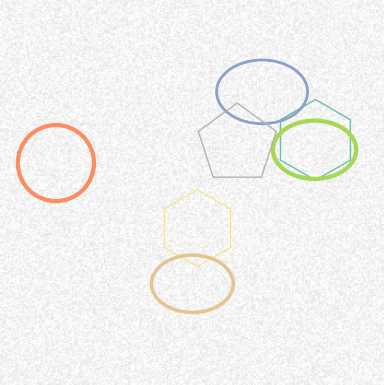[{"shape": "hexagon", "thickness": 1, "radius": 0.52, "center": [0.819, 0.637]}, {"shape": "circle", "thickness": 3, "radius": 0.49, "center": [0.145, 0.576]}, {"shape": "oval", "thickness": 2, "radius": 0.59, "center": [0.681, 0.761]}, {"shape": "oval", "thickness": 3, "radius": 0.54, "center": [0.817, 0.611]}, {"shape": "hexagon", "thickness": 0.5, "radius": 0.5, "center": [0.513, 0.407]}, {"shape": "oval", "thickness": 2.5, "radius": 0.53, "center": [0.5, 0.263]}, {"shape": "pentagon", "thickness": 1, "radius": 0.53, "center": [0.616, 0.626]}]